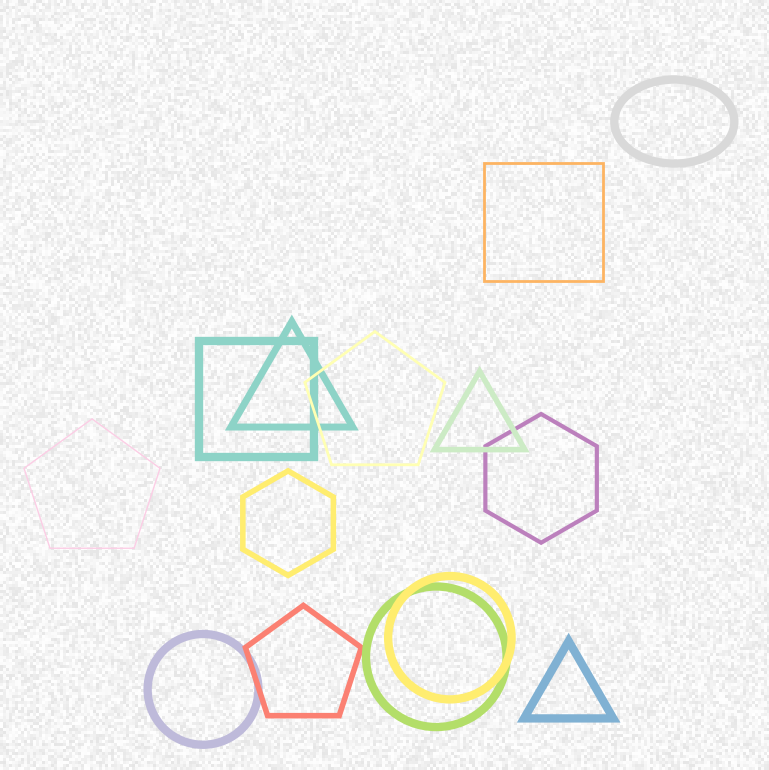[{"shape": "triangle", "thickness": 2.5, "radius": 0.46, "center": [0.379, 0.491]}, {"shape": "square", "thickness": 3, "radius": 0.38, "center": [0.333, 0.482]}, {"shape": "pentagon", "thickness": 1, "radius": 0.48, "center": [0.487, 0.474]}, {"shape": "circle", "thickness": 3, "radius": 0.36, "center": [0.264, 0.105]}, {"shape": "pentagon", "thickness": 2, "radius": 0.4, "center": [0.394, 0.135]}, {"shape": "triangle", "thickness": 3, "radius": 0.33, "center": [0.739, 0.1]}, {"shape": "square", "thickness": 1, "radius": 0.38, "center": [0.706, 0.712]}, {"shape": "circle", "thickness": 3, "radius": 0.46, "center": [0.567, 0.147]}, {"shape": "pentagon", "thickness": 0.5, "radius": 0.46, "center": [0.12, 0.363]}, {"shape": "oval", "thickness": 3, "radius": 0.39, "center": [0.876, 0.842]}, {"shape": "hexagon", "thickness": 1.5, "radius": 0.42, "center": [0.703, 0.379]}, {"shape": "triangle", "thickness": 2, "radius": 0.34, "center": [0.623, 0.45]}, {"shape": "circle", "thickness": 3, "radius": 0.4, "center": [0.584, 0.172]}, {"shape": "hexagon", "thickness": 2, "radius": 0.34, "center": [0.374, 0.321]}]